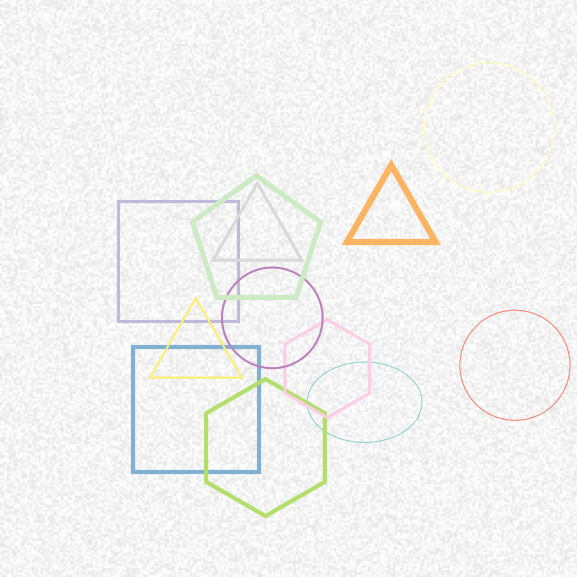[{"shape": "oval", "thickness": 0.5, "radius": 0.5, "center": [0.631, 0.303]}, {"shape": "circle", "thickness": 0.5, "radius": 0.56, "center": [0.847, 0.778]}, {"shape": "square", "thickness": 1.5, "radius": 0.52, "center": [0.308, 0.547]}, {"shape": "circle", "thickness": 0.5, "radius": 0.48, "center": [0.892, 0.367]}, {"shape": "square", "thickness": 2, "radius": 0.54, "center": [0.339, 0.29]}, {"shape": "triangle", "thickness": 3, "radius": 0.44, "center": [0.677, 0.624]}, {"shape": "hexagon", "thickness": 2, "radius": 0.59, "center": [0.46, 0.224]}, {"shape": "hexagon", "thickness": 1.5, "radius": 0.42, "center": [0.567, 0.361]}, {"shape": "triangle", "thickness": 1.5, "radius": 0.44, "center": [0.446, 0.593]}, {"shape": "circle", "thickness": 1, "radius": 0.44, "center": [0.472, 0.449]}, {"shape": "pentagon", "thickness": 2.5, "radius": 0.58, "center": [0.444, 0.578]}, {"shape": "triangle", "thickness": 1, "radius": 0.46, "center": [0.339, 0.391]}]